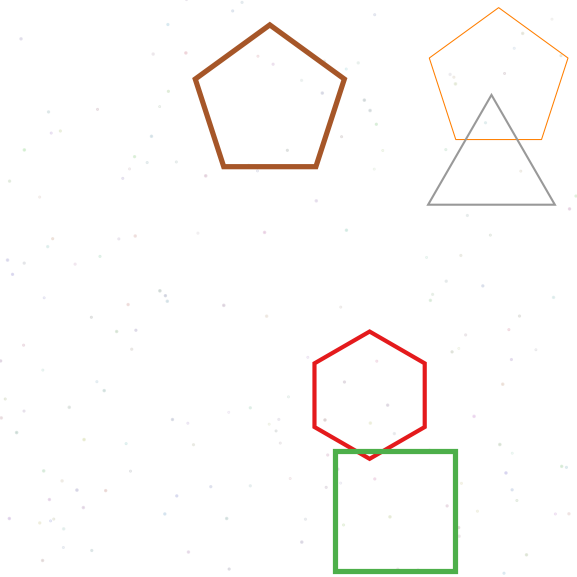[{"shape": "hexagon", "thickness": 2, "radius": 0.55, "center": [0.64, 0.315]}, {"shape": "square", "thickness": 2.5, "radius": 0.52, "center": [0.684, 0.114]}, {"shape": "pentagon", "thickness": 0.5, "radius": 0.63, "center": [0.863, 0.86]}, {"shape": "pentagon", "thickness": 2.5, "radius": 0.68, "center": [0.467, 0.82]}, {"shape": "triangle", "thickness": 1, "radius": 0.63, "center": [0.851, 0.708]}]